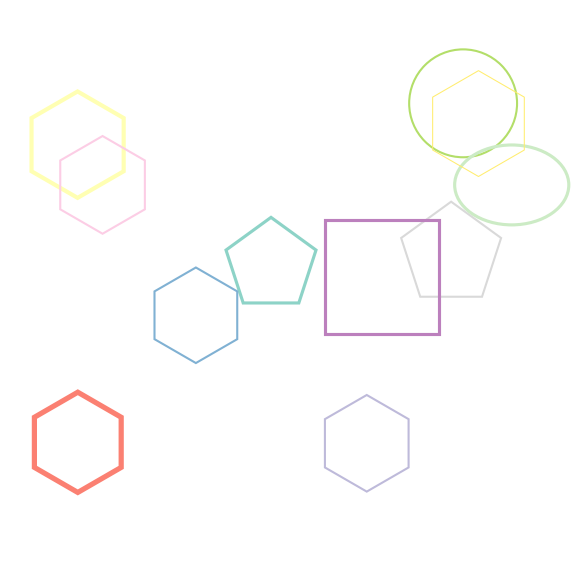[{"shape": "pentagon", "thickness": 1.5, "radius": 0.41, "center": [0.469, 0.541]}, {"shape": "hexagon", "thickness": 2, "radius": 0.46, "center": [0.134, 0.749]}, {"shape": "hexagon", "thickness": 1, "radius": 0.42, "center": [0.635, 0.232]}, {"shape": "hexagon", "thickness": 2.5, "radius": 0.43, "center": [0.135, 0.233]}, {"shape": "hexagon", "thickness": 1, "radius": 0.41, "center": [0.339, 0.453]}, {"shape": "circle", "thickness": 1, "radius": 0.47, "center": [0.802, 0.82]}, {"shape": "hexagon", "thickness": 1, "radius": 0.42, "center": [0.178, 0.679]}, {"shape": "pentagon", "thickness": 1, "radius": 0.45, "center": [0.781, 0.559]}, {"shape": "square", "thickness": 1.5, "radius": 0.5, "center": [0.661, 0.519]}, {"shape": "oval", "thickness": 1.5, "radius": 0.49, "center": [0.886, 0.679]}, {"shape": "hexagon", "thickness": 0.5, "radius": 0.46, "center": [0.829, 0.785]}]